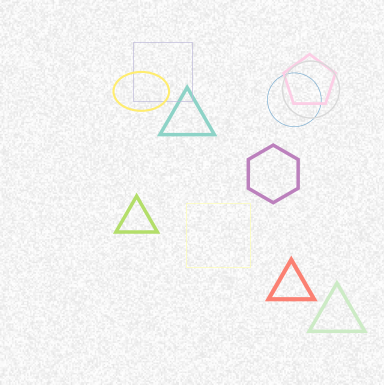[{"shape": "triangle", "thickness": 2.5, "radius": 0.41, "center": [0.486, 0.691]}, {"shape": "square", "thickness": 0.5, "radius": 0.42, "center": [0.566, 0.389]}, {"shape": "square", "thickness": 0.5, "radius": 0.38, "center": [0.422, 0.814]}, {"shape": "triangle", "thickness": 3, "radius": 0.34, "center": [0.757, 0.257]}, {"shape": "circle", "thickness": 0.5, "radius": 0.35, "center": [0.764, 0.741]}, {"shape": "triangle", "thickness": 2.5, "radius": 0.31, "center": [0.355, 0.428]}, {"shape": "pentagon", "thickness": 2, "radius": 0.35, "center": [0.804, 0.788]}, {"shape": "circle", "thickness": 1, "radius": 0.37, "center": [0.808, 0.767]}, {"shape": "hexagon", "thickness": 2.5, "radius": 0.37, "center": [0.71, 0.548]}, {"shape": "triangle", "thickness": 2.5, "radius": 0.42, "center": [0.875, 0.181]}, {"shape": "oval", "thickness": 1.5, "radius": 0.36, "center": [0.367, 0.763]}]